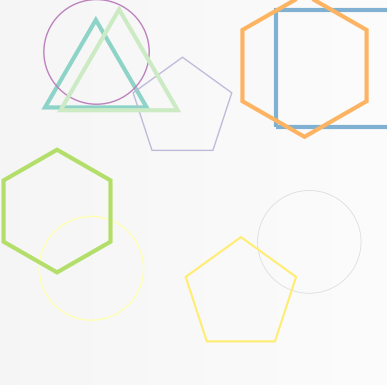[{"shape": "triangle", "thickness": 3, "radius": 0.76, "center": [0.247, 0.797]}, {"shape": "circle", "thickness": 1, "radius": 0.67, "center": [0.236, 0.303]}, {"shape": "pentagon", "thickness": 1, "radius": 0.67, "center": [0.471, 0.718]}, {"shape": "square", "thickness": 3, "radius": 0.76, "center": [0.863, 0.823]}, {"shape": "hexagon", "thickness": 3, "radius": 0.92, "center": [0.786, 0.83]}, {"shape": "hexagon", "thickness": 3, "radius": 0.8, "center": [0.147, 0.452]}, {"shape": "circle", "thickness": 0.5, "radius": 0.67, "center": [0.798, 0.372]}, {"shape": "circle", "thickness": 1, "radius": 0.68, "center": [0.249, 0.865]}, {"shape": "triangle", "thickness": 3, "radius": 0.87, "center": [0.307, 0.801]}, {"shape": "pentagon", "thickness": 1.5, "radius": 0.75, "center": [0.622, 0.234]}]